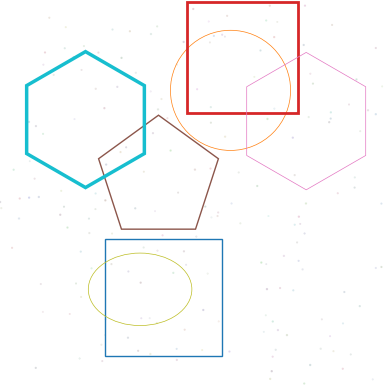[{"shape": "square", "thickness": 1, "radius": 0.76, "center": [0.423, 0.227]}, {"shape": "circle", "thickness": 0.5, "radius": 0.78, "center": [0.599, 0.765]}, {"shape": "square", "thickness": 2, "radius": 0.72, "center": [0.631, 0.851]}, {"shape": "pentagon", "thickness": 1, "radius": 0.82, "center": [0.412, 0.537]}, {"shape": "hexagon", "thickness": 0.5, "radius": 0.89, "center": [0.795, 0.685]}, {"shape": "oval", "thickness": 0.5, "radius": 0.67, "center": [0.364, 0.249]}, {"shape": "hexagon", "thickness": 2.5, "radius": 0.88, "center": [0.222, 0.689]}]